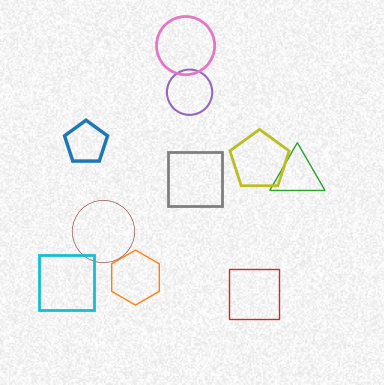[{"shape": "pentagon", "thickness": 2.5, "radius": 0.29, "center": [0.223, 0.629]}, {"shape": "hexagon", "thickness": 1, "radius": 0.36, "center": [0.352, 0.279]}, {"shape": "triangle", "thickness": 1, "radius": 0.41, "center": [0.772, 0.547]}, {"shape": "square", "thickness": 1, "radius": 0.32, "center": [0.659, 0.236]}, {"shape": "circle", "thickness": 1.5, "radius": 0.29, "center": [0.492, 0.76]}, {"shape": "circle", "thickness": 0.5, "radius": 0.4, "center": [0.269, 0.399]}, {"shape": "circle", "thickness": 2, "radius": 0.38, "center": [0.482, 0.882]}, {"shape": "square", "thickness": 2, "radius": 0.35, "center": [0.507, 0.535]}, {"shape": "pentagon", "thickness": 2, "radius": 0.4, "center": [0.674, 0.583]}, {"shape": "square", "thickness": 2, "radius": 0.36, "center": [0.172, 0.267]}]